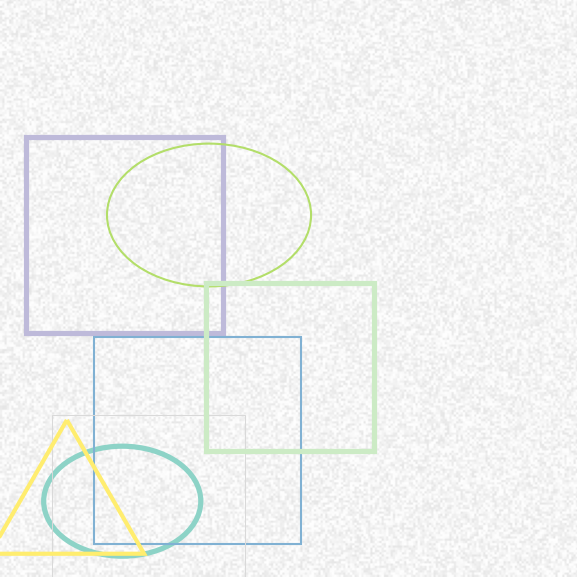[{"shape": "oval", "thickness": 2.5, "radius": 0.68, "center": [0.212, 0.131]}, {"shape": "square", "thickness": 2.5, "radius": 0.85, "center": [0.216, 0.593]}, {"shape": "square", "thickness": 1, "radius": 0.9, "center": [0.342, 0.236]}, {"shape": "oval", "thickness": 1, "radius": 0.88, "center": [0.362, 0.627]}, {"shape": "square", "thickness": 0.5, "radius": 0.84, "center": [0.258, 0.113]}, {"shape": "square", "thickness": 2.5, "radius": 0.73, "center": [0.502, 0.364]}, {"shape": "triangle", "thickness": 2, "radius": 0.77, "center": [0.116, 0.117]}]